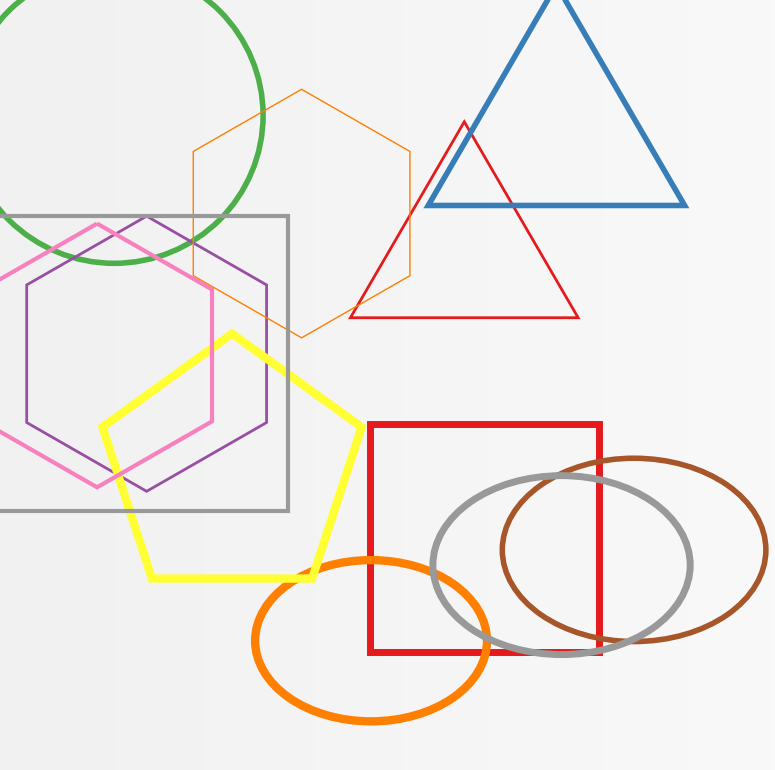[{"shape": "square", "thickness": 2.5, "radius": 0.74, "center": [0.625, 0.301]}, {"shape": "triangle", "thickness": 1, "radius": 0.85, "center": [0.599, 0.672]}, {"shape": "triangle", "thickness": 2, "radius": 0.95, "center": [0.718, 0.829]}, {"shape": "circle", "thickness": 2, "radius": 0.96, "center": [0.147, 0.85]}, {"shape": "hexagon", "thickness": 1, "radius": 0.89, "center": [0.189, 0.541]}, {"shape": "oval", "thickness": 3, "radius": 0.75, "center": [0.479, 0.168]}, {"shape": "hexagon", "thickness": 0.5, "radius": 0.81, "center": [0.389, 0.723]}, {"shape": "pentagon", "thickness": 3, "radius": 0.88, "center": [0.299, 0.391]}, {"shape": "oval", "thickness": 2, "radius": 0.85, "center": [0.818, 0.286]}, {"shape": "hexagon", "thickness": 1.5, "radius": 0.86, "center": [0.125, 0.538]}, {"shape": "oval", "thickness": 2.5, "radius": 0.83, "center": [0.725, 0.266]}, {"shape": "square", "thickness": 1.5, "radius": 0.96, "center": [0.179, 0.528]}]